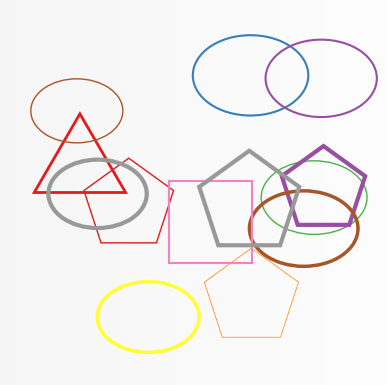[{"shape": "pentagon", "thickness": 1, "radius": 0.61, "center": [0.332, 0.468]}, {"shape": "triangle", "thickness": 2, "radius": 0.68, "center": [0.206, 0.568]}, {"shape": "oval", "thickness": 1.5, "radius": 0.75, "center": [0.647, 0.804]}, {"shape": "oval", "thickness": 1, "radius": 0.68, "center": [0.811, 0.487]}, {"shape": "pentagon", "thickness": 3, "radius": 0.57, "center": [0.835, 0.508]}, {"shape": "oval", "thickness": 1.5, "radius": 0.72, "center": [0.829, 0.797]}, {"shape": "pentagon", "thickness": 0.5, "radius": 0.64, "center": [0.649, 0.227]}, {"shape": "oval", "thickness": 2.5, "radius": 0.66, "center": [0.382, 0.177]}, {"shape": "oval", "thickness": 1, "radius": 0.59, "center": [0.198, 0.712]}, {"shape": "oval", "thickness": 2.5, "radius": 0.7, "center": [0.784, 0.406]}, {"shape": "square", "thickness": 1.5, "radius": 0.54, "center": [0.543, 0.423]}, {"shape": "oval", "thickness": 3, "radius": 0.63, "center": [0.252, 0.497]}, {"shape": "pentagon", "thickness": 3, "radius": 0.68, "center": [0.643, 0.473]}]